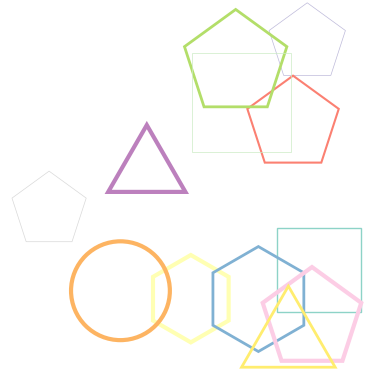[{"shape": "square", "thickness": 1, "radius": 0.55, "center": [0.829, 0.298]}, {"shape": "hexagon", "thickness": 3, "radius": 0.57, "center": [0.496, 0.224]}, {"shape": "pentagon", "thickness": 0.5, "radius": 0.52, "center": [0.798, 0.888]}, {"shape": "pentagon", "thickness": 1.5, "radius": 0.62, "center": [0.761, 0.679]}, {"shape": "hexagon", "thickness": 2, "radius": 0.68, "center": [0.671, 0.223]}, {"shape": "circle", "thickness": 3, "radius": 0.64, "center": [0.313, 0.245]}, {"shape": "pentagon", "thickness": 2, "radius": 0.7, "center": [0.612, 0.836]}, {"shape": "pentagon", "thickness": 3, "radius": 0.67, "center": [0.81, 0.172]}, {"shape": "pentagon", "thickness": 0.5, "radius": 0.51, "center": [0.128, 0.454]}, {"shape": "triangle", "thickness": 3, "radius": 0.58, "center": [0.381, 0.559]}, {"shape": "square", "thickness": 0.5, "radius": 0.65, "center": [0.627, 0.733]}, {"shape": "triangle", "thickness": 2, "radius": 0.7, "center": [0.749, 0.116]}]